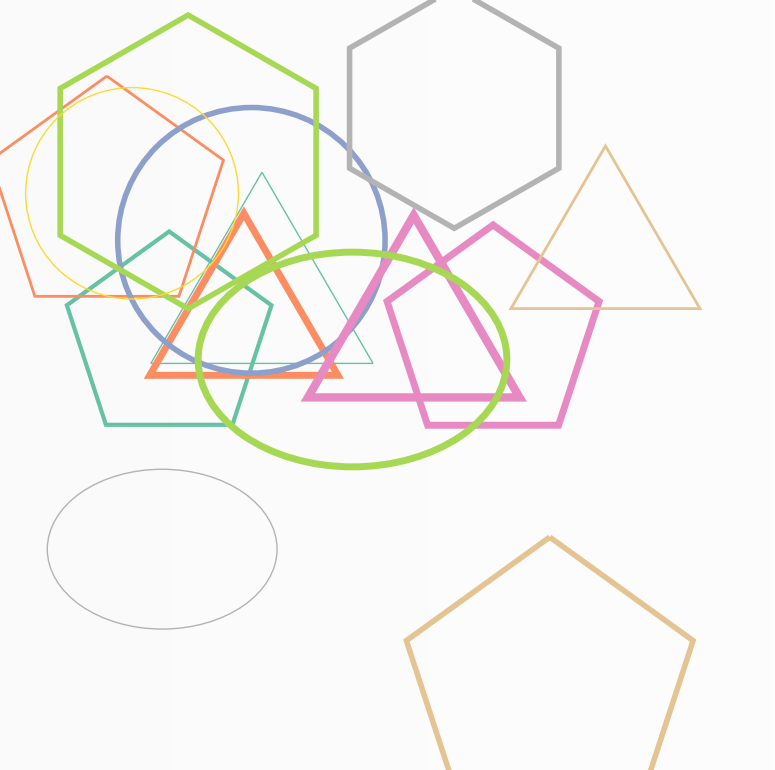[{"shape": "pentagon", "thickness": 1.5, "radius": 0.69, "center": [0.218, 0.561]}, {"shape": "triangle", "thickness": 0.5, "radius": 0.83, "center": [0.338, 0.611]}, {"shape": "pentagon", "thickness": 1, "radius": 0.79, "center": [0.138, 0.743]}, {"shape": "triangle", "thickness": 2.5, "radius": 0.7, "center": [0.315, 0.583]}, {"shape": "circle", "thickness": 2, "radius": 0.86, "center": [0.324, 0.688]}, {"shape": "pentagon", "thickness": 2.5, "radius": 0.72, "center": [0.636, 0.564]}, {"shape": "triangle", "thickness": 3, "radius": 0.79, "center": [0.534, 0.563]}, {"shape": "hexagon", "thickness": 2, "radius": 0.95, "center": [0.243, 0.79]}, {"shape": "oval", "thickness": 2.5, "radius": 1.0, "center": [0.455, 0.533]}, {"shape": "circle", "thickness": 0.5, "radius": 0.69, "center": [0.17, 0.749]}, {"shape": "pentagon", "thickness": 2, "radius": 0.97, "center": [0.709, 0.108]}, {"shape": "triangle", "thickness": 1, "radius": 0.7, "center": [0.781, 0.67]}, {"shape": "oval", "thickness": 0.5, "radius": 0.74, "center": [0.209, 0.287]}, {"shape": "hexagon", "thickness": 2, "radius": 0.78, "center": [0.586, 0.859]}]